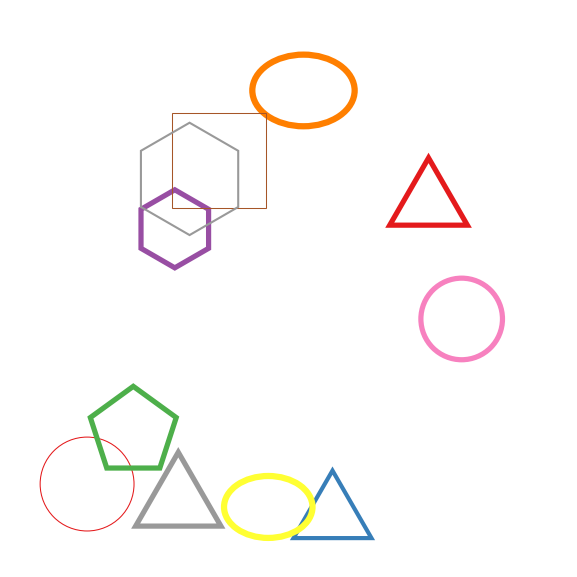[{"shape": "circle", "thickness": 0.5, "radius": 0.41, "center": [0.151, 0.161]}, {"shape": "triangle", "thickness": 2.5, "radius": 0.39, "center": [0.742, 0.648]}, {"shape": "triangle", "thickness": 2, "radius": 0.39, "center": [0.576, 0.106]}, {"shape": "pentagon", "thickness": 2.5, "radius": 0.39, "center": [0.231, 0.252]}, {"shape": "hexagon", "thickness": 2.5, "radius": 0.34, "center": [0.303, 0.603]}, {"shape": "oval", "thickness": 3, "radius": 0.44, "center": [0.526, 0.843]}, {"shape": "oval", "thickness": 3, "radius": 0.38, "center": [0.465, 0.121]}, {"shape": "square", "thickness": 0.5, "radius": 0.41, "center": [0.379, 0.721]}, {"shape": "circle", "thickness": 2.5, "radius": 0.35, "center": [0.799, 0.447]}, {"shape": "hexagon", "thickness": 1, "radius": 0.49, "center": [0.328, 0.689]}, {"shape": "triangle", "thickness": 2.5, "radius": 0.43, "center": [0.309, 0.131]}]